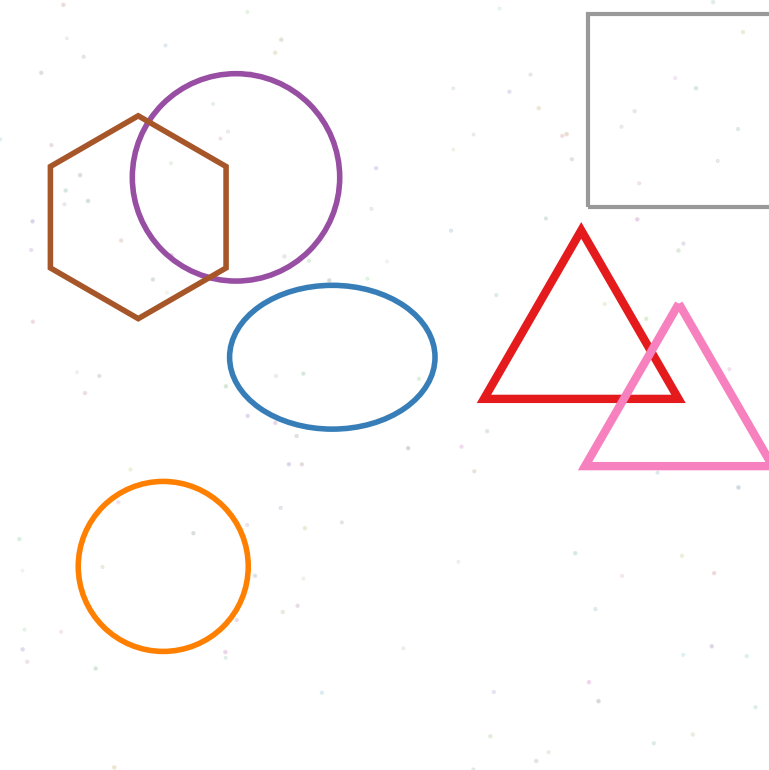[{"shape": "triangle", "thickness": 3, "radius": 0.73, "center": [0.755, 0.555]}, {"shape": "oval", "thickness": 2, "radius": 0.67, "center": [0.432, 0.536]}, {"shape": "circle", "thickness": 2, "radius": 0.67, "center": [0.307, 0.77]}, {"shape": "circle", "thickness": 2, "radius": 0.55, "center": [0.212, 0.264]}, {"shape": "hexagon", "thickness": 2, "radius": 0.66, "center": [0.18, 0.718]}, {"shape": "triangle", "thickness": 3, "radius": 0.7, "center": [0.882, 0.465]}, {"shape": "square", "thickness": 1.5, "radius": 0.62, "center": [0.888, 0.856]}]